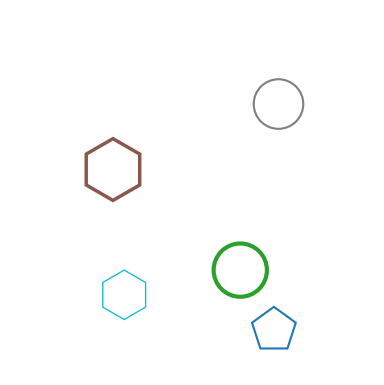[{"shape": "pentagon", "thickness": 1.5, "radius": 0.3, "center": [0.711, 0.143]}, {"shape": "circle", "thickness": 3, "radius": 0.35, "center": [0.624, 0.298]}, {"shape": "hexagon", "thickness": 2.5, "radius": 0.4, "center": [0.293, 0.56]}, {"shape": "circle", "thickness": 1.5, "radius": 0.32, "center": [0.723, 0.73]}, {"shape": "hexagon", "thickness": 1, "radius": 0.32, "center": [0.323, 0.234]}]